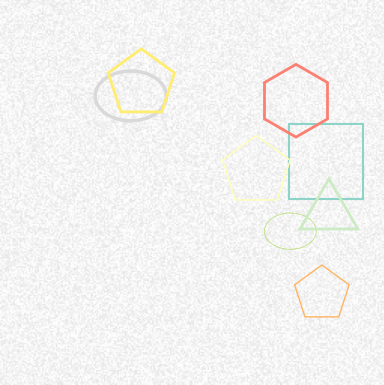[{"shape": "square", "thickness": 1.5, "radius": 0.48, "center": [0.848, 0.58]}, {"shape": "pentagon", "thickness": 1, "radius": 0.46, "center": [0.666, 0.556]}, {"shape": "hexagon", "thickness": 2, "radius": 0.47, "center": [0.769, 0.738]}, {"shape": "pentagon", "thickness": 1, "radius": 0.37, "center": [0.836, 0.237]}, {"shape": "oval", "thickness": 0.5, "radius": 0.34, "center": [0.754, 0.4]}, {"shape": "oval", "thickness": 2.5, "radius": 0.46, "center": [0.34, 0.751]}, {"shape": "triangle", "thickness": 2, "radius": 0.43, "center": [0.854, 0.449]}, {"shape": "pentagon", "thickness": 2, "radius": 0.45, "center": [0.367, 0.783]}]